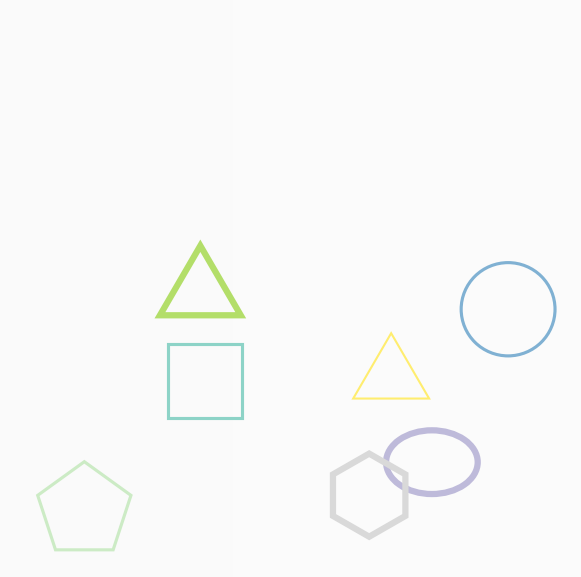[{"shape": "square", "thickness": 1.5, "radius": 0.32, "center": [0.352, 0.339]}, {"shape": "oval", "thickness": 3, "radius": 0.39, "center": [0.743, 0.199]}, {"shape": "circle", "thickness": 1.5, "radius": 0.4, "center": [0.874, 0.464]}, {"shape": "triangle", "thickness": 3, "radius": 0.4, "center": [0.345, 0.493]}, {"shape": "hexagon", "thickness": 3, "radius": 0.36, "center": [0.635, 0.142]}, {"shape": "pentagon", "thickness": 1.5, "radius": 0.42, "center": [0.145, 0.115]}, {"shape": "triangle", "thickness": 1, "radius": 0.38, "center": [0.673, 0.347]}]